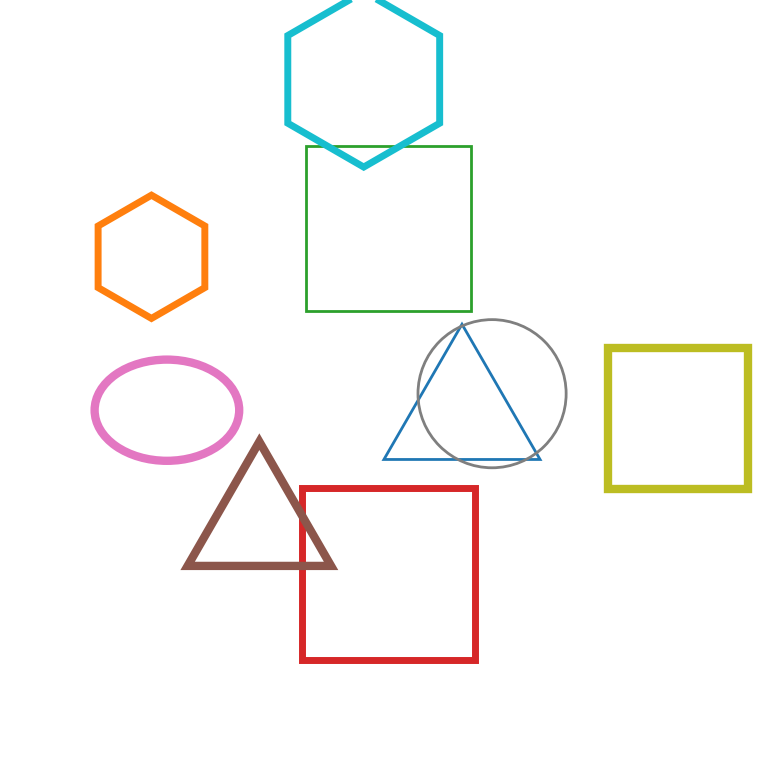[{"shape": "triangle", "thickness": 1, "radius": 0.59, "center": [0.6, 0.462]}, {"shape": "hexagon", "thickness": 2.5, "radius": 0.4, "center": [0.197, 0.666]}, {"shape": "square", "thickness": 1, "radius": 0.54, "center": [0.505, 0.703]}, {"shape": "square", "thickness": 2.5, "radius": 0.56, "center": [0.504, 0.255]}, {"shape": "triangle", "thickness": 3, "radius": 0.54, "center": [0.337, 0.319]}, {"shape": "oval", "thickness": 3, "radius": 0.47, "center": [0.217, 0.467]}, {"shape": "circle", "thickness": 1, "radius": 0.48, "center": [0.639, 0.489]}, {"shape": "square", "thickness": 3, "radius": 0.46, "center": [0.881, 0.457]}, {"shape": "hexagon", "thickness": 2.5, "radius": 0.57, "center": [0.472, 0.897]}]